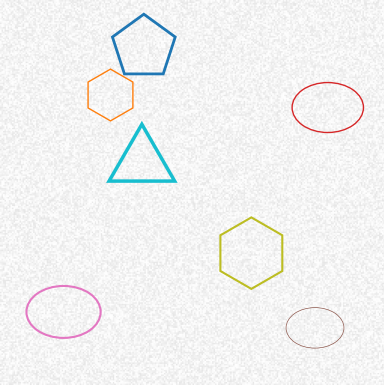[{"shape": "pentagon", "thickness": 2, "radius": 0.43, "center": [0.374, 0.877]}, {"shape": "hexagon", "thickness": 1, "radius": 0.34, "center": [0.287, 0.753]}, {"shape": "oval", "thickness": 1, "radius": 0.46, "center": [0.851, 0.721]}, {"shape": "oval", "thickness": 0.5, "radius": 0.38, "center": [0.818, 0.148]}, {"shape": "oval", "thickness": 1.5, "radius": 0.48, "center": [0.165, 0.19]}, {"shape": "hexagon", "thickness": 1.5, "radius": 0.46, "center": [0.653, 0.342]}, {"shape": "triangle", "thickness": 2.5, "radius": 0.49, "center": [0.368, 0.579]}]